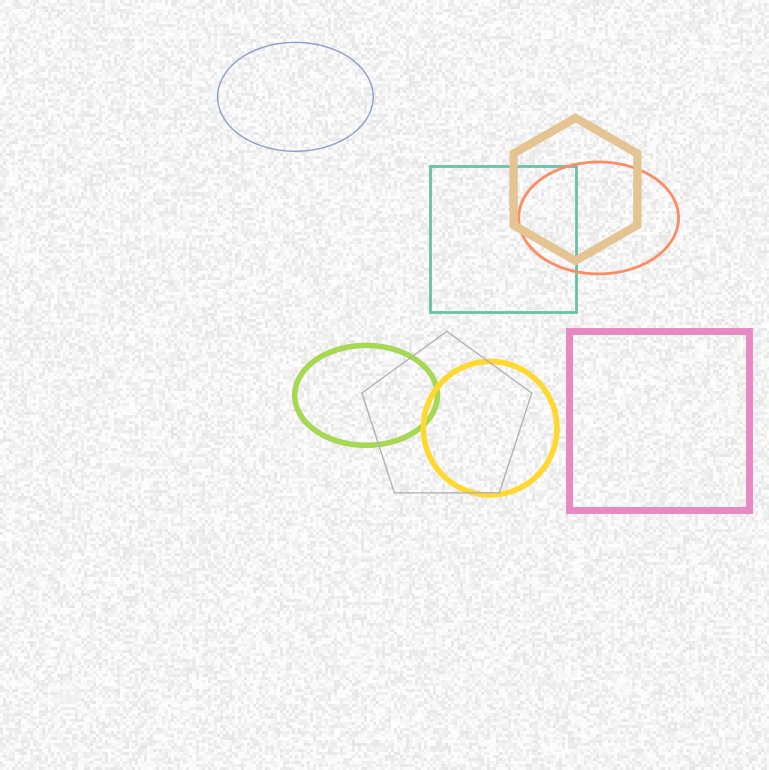[{"shape": "square", "thickness": 1, "radius": 0.47, "center": [0.653, 0.69]}, {"shape": "oval", "thickness": 1, "radius": 0.52, "center": [0.777, 0.717]}, {"shape": "oval", "thickness": 0.5, "radius": 0.51, "center": [0.384, 0.874]}, {"shape": "square", "thickness": 2.5, "radius": 0.58, "center": [0.855, 0.454]}, {"shape": "oval", "thickness": 2, "radius": 0.46, "center": [0.475, 0.487]}, {"shape": "circle", "thickness": 2, "radius": 0.43, "center": [0.637, 0.444]}, {"shape": "hexagon", "thickness": 3, "radius": 0.46, "center": [0.747, 0.754]}, {"shape": "pentagon", "thickness": 0.5, "radius": 0.58, "center": [0.58, 0.454]}]